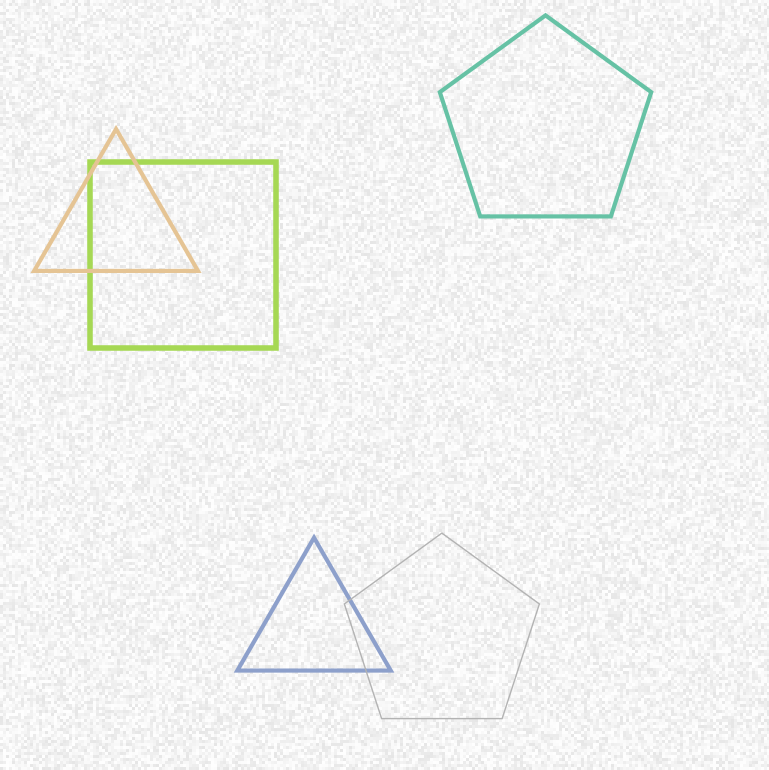[{"shape": "pentagon", "thickness": 1.5, "radius": 0.72, "center": [0.708, 0.836]}, {"shape": "triangle", "thickness": 1.5, "radius": 0.58, "center": [0.408, 0.187]}, {"shape": "square", "thickness": 2, "radius": 0.6, "center": [0.237, 0.669]}, {"shape": "triangle", "thickness": 1.5, "radius": 0.61, "center": [0.151, 0.71]}, {"shape": "pentagon", "thickness": 0.5, "radius": 0.67, "center": [0.574, 0.174]}]